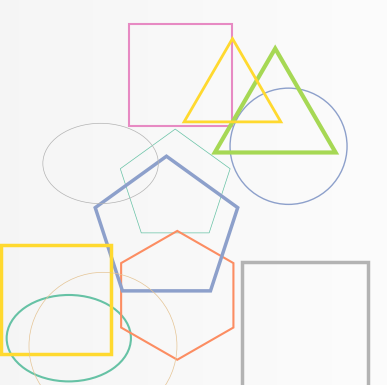[{"shape": "oval", "thickness": 1.5, "radius": 0.8, "center": [0.178, 0.122]}, {"shape": "pentagon", "thickness": 0.5, "radius": 0.75, "center": [0.452, 0.516]}, {"shape": "hexagon", "thickness": 1.5, "radius": 0.84, "center": [0.457, 0.233]}, {"shape": "pentagon", "thickness": 2.5, "radius": 0.97, "center": [0.43, 0.401]}, {"shape": "circle", "thickness": 1, "radius": 0.75, "center": [0.745, 0.62]}, {"shape": "square", "thickness": 1.5, "radius": 0.67, "center": [0.466, 0.805]}, {"shape": "triangle", "thickness": 3, "radius": 0.9, "center": [0.71, 0.694]}, {"shape": "square", "thickness": 2.5, "radius": 0.71, "center": [0.145, 0.222]}, {"shape": "triangle", "thickness": 2, "radius": 0.72, "center": [0.6, 0.756]}, {"shape": "circle", "thickness": 0.5, "radius": 0.95, "center": [0.266, 0.102]}, {"shape": "oval", "thickness": 0.5, "radius": 0.74, "center": [0.26, 0.575]}, {"shape": "square", "thickness": 2.5, "radius": 0.81, "center": [0.788, 0.156]}]